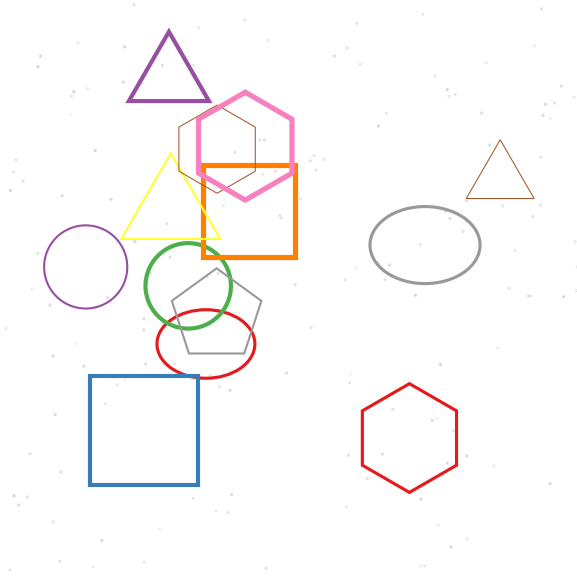[{"shape": "oval", "thickness": 1.5, "radius": 0.42, "center": [0.357, 0.403]}, {"shape": "hexagon", "thickness": 1.5, "radius": 0.47, "center": [0.709, 0.241]}, {"shape": "square", "thickness": 2, "radius": 0.47, "center": [0.25, 0.254]}, {"shape": "circle", "thickness": 2, "radius": 0.37, "center": [0.326, 0.504]}, {"shape": "triangle", "thickness": 2, "radius": 0.4, "center": [0.293, 0.864]}, {"shape": "circle", "thickness": 1, "radius": 0.36, "center": [0.148, 0.537]}, {"shape": "square", "thickness": 2.5, "radius": 0.4, "center": [0.432, 0.634]}, {"shape": "triangle", "thickness": 1, "radius": 0.49, "center": [0.296, 0.635]}, {"shape": "hexagon", "thickness": 0.5, "radius": 0.38, "center": [0.376, 0.741]}, {"shape": "triangle", "thickness": 0.5, "radius": 0.34, "center": [0.866, 0.689]}, {"shape": "hexagon", "thickness": 2.5, "radius": 0.47, "center": [0.425, 0.746]}, {"shape": "pentagon", "thickness": 1, "radius": 0.41, "center": [0.375, 0.453]}, {"shape": "oval", "thickness": 1.5, "radius": 0.48, "center": [0.736, 0.575]}]